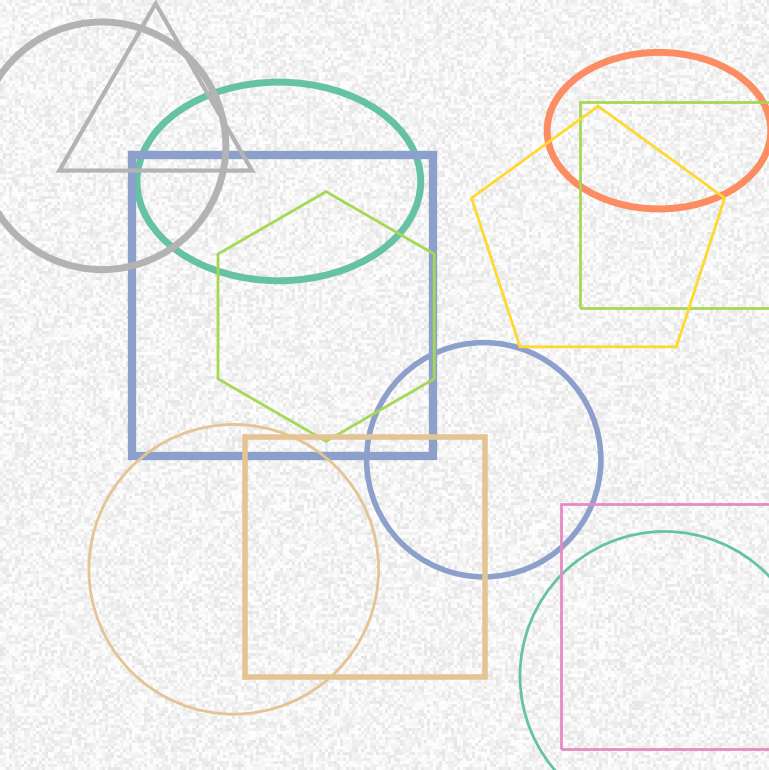[{"shape": "oval", "thickness": 2.5, "radius": 0.92, "center": [0.362, 0.764]}, {"shape": "circle", "thickness": 1, "radius": 0.94, "center": [0.863, 0.122]}, {"shape": "oval", "thickness": 2.5, "radius": 0.73, "center": [0.856, 0.83]}, {"shape": "circle", "thickness": 2, "radius": 0.76, "center": [0.628, 0.403]}, {"shape": "square", "thickness": 3, "radius": 0.98, "center": [0.366, 0.603]}, {"shape": "square", "thickness": 1, "radius": 0.8, "center": [0.888, 0.186]}, {"shape": "square", "thickness": 1, "radius": 0.67, "center": [0.887, 0.734]}, {"shape": "hexagon", "thickness": 1, "radius": 0.81, "center": [0.423, 0.589]}, {"shape": "pentagon", "thickness": 1, "radius": 0.86, "center": [0.777, 0.689]}, {"shape": "circle", "thickness": 1, "radius": 0.94, "center": [0.304, 0.261]}, {"shape": "square", "thickness": 2, "radius": 0.78, "center": [0.474, 0.276]}, {"shape": "triangle", "thickness": 1.5, "radius": 0.72, "center": [0.202, 0.851]}, {"shape": "circle", "thickness": 2.5, "radius": 0.8, "center": [0.132, 0.811]}]